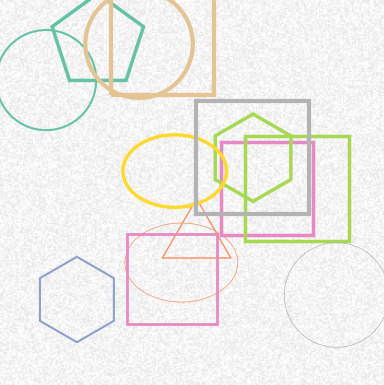[{"shape": "circle", "thickness": 1.5, "radius": 0.65, "center": [0.12, 0.792]}, {"shape": "pentagon", "thickness": 2.5, "radius": 0.62, "center": [0.254, 0.892]}, {"shape": "triangle", "thickness": 1, "radius": 0.51, "center": [0.511, 0.381]}, {"shape": "oval", "thickness": 0.5, "radius": 0.73, "center": [0.471, 0.318]}, {"shape": "hexagon", "thickness": 1.5, "radius": 0.55, "center": [0.2, 0.222]}, {"shape": "square", "thickness": 2, "radius": 0.58, "center": [0.446, 0.276]}, {"shape": "square", "thickness": 2.5, "radius": 0.6, "center": [0.694, 0.51]}, {"shape": "hexagon", "thickness": 2.5, "radius": 0.57, "center": [0.657, 0.59]}, {"shape": "square", "thickness": 2.5, "radius": 0.68, "center": [0.771, 0.511]}, {"shape": "oval", "thickness": 2.5, "radius": 0.67, "center": [0.454, 0.556]}, {"shape": "square", "thickness": 3, "radius": 0.67, "center": [0.423, 0.887]}, {"shape": "circle", "thickness": 3, "radius": 0.7, "center": [0.361, 0.885]}, {"shape": "square", "thickness": 3, "radius": 0.74, "center": [0.655, 0.59]}, {"shape": "circle", "thickness": 0.5, "radius": 0.68, "center": [0.874, 0.234]}]